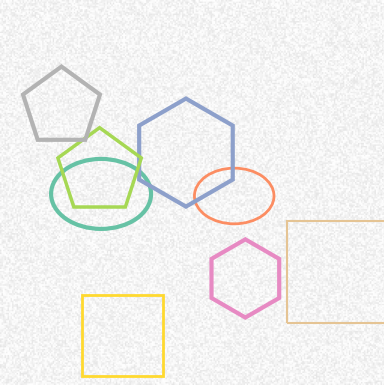[{"shape": "oval", "thickness": 3, "radius": 0.65, "center": [0.263, 0.496]}, {"shape": "oval", "thickness": 2, "radius": 0.52, "center": [0.608, 0.491]}, {"shape": "hexagon", "thickness": 3, "radius": 0.7, "center": [0.483, 0.604]}, {"shape": "hexagon", "thickness": 3, "radius": 0.51, "center": [0.637, 0.277]}, {"shape": "pentagon", "thickness": 2.5, "radius": 0.57, "center": [0.259, 0.554]}, {"shape": "square", "thickness": 2, "radius": 0.52, "center": [0.318, 0.128]}, {"shape": "square", "thickness": 1.5, "radius": 0.66, "center": [0.876, 0.293]}, {"shape": "pentagon", "thickness": 3, "radius": 0.53, "center": [0.16, 0.722]}]